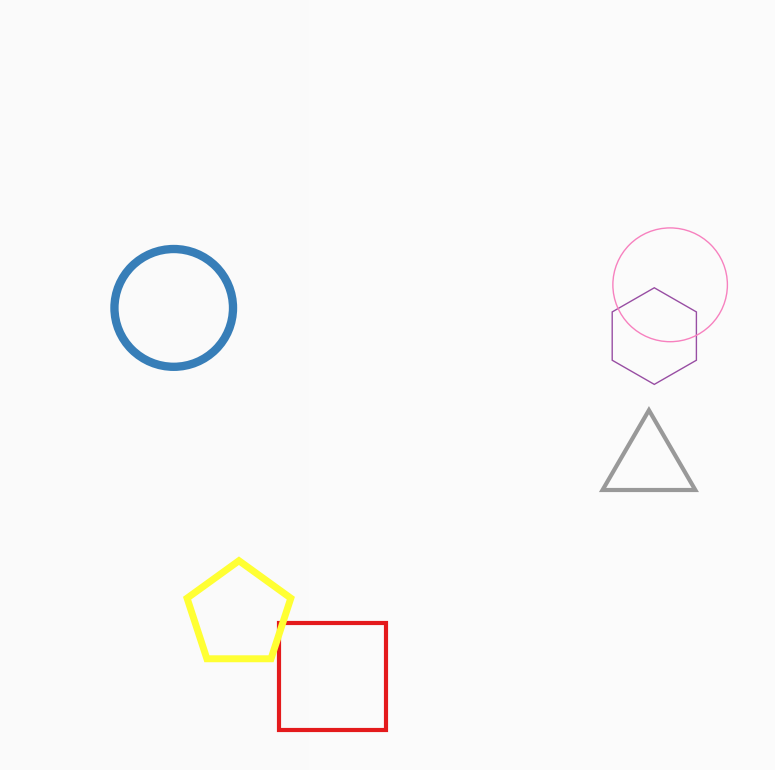[{"shape": "square", "thickness": 1.5, "radius": 0.35, "center": [0.429, 0.122]}, {"shape": "circle", "thickness": 3, "radius": 0.38, "center": [0.224, 0.6]}, {"shape": "hexagon", "thickness": 0.5, "radius": 0.31, "center": [0.844, 0.564]}, {"shape": "pentagon", "thickness": 2.5, "radius": 0.35, "center": [0.308, 0.201]}, {"shape": "circle", "thickness": 0.5, "radius": 0.37, "center": [0.865, 0.63]}, {"shape": "triangle", "thickness": 1.5, "radius": 0.35, "center": [0.837, 0.398]}]